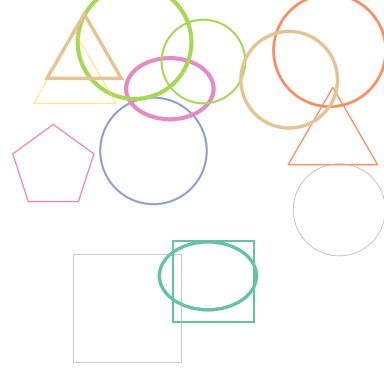[{"shape": "square", "thickness": 1.5, "radius": 0.52, "center": [0.554, 0.269]}, {"shape": "oval", "thickness": 2.5, "radius": 0.63, "center": [0.54, 0.283]}, {"shape": "triangle", "thickness": 1, "radius": 0.67, "center": [0.865, 0.639]}, {"shape": "circle", "thickness": 2, "radius": 0.73, "center": [0.856, 0.869]}, {"shape": "circle", "thickness": 1.5, "radius": 0.69, "center": [0.399, 0.608]}, {"shape": "pentagon", "thickness": 1, "radius": 0.55, "center": [0.139, 0.566]}, {"shape": "oval", "thickness": 3, "radius": 0.57, "center": [0.441, 0.77]}, {"shape": "circle", "thickness": 3, "radius": 0.74, "center": [0.349, 0.891]}, {"shape": "circle", "thickness": 1.5, "radius": 0.54, "center": [0.528, 0.84]}, {"shape": "triangle", "thickness": 0.5, "radius": 0.62, "center": [0.194, 0.793]}, {"shape": "triangle", "thickness": 2.5, "radius": 0.56, "center": [0.219, 0.852]}, {"shape": "circle", "thickness": 2.5, "radius": 0.63, "center": [0.751, 0.793]}, {"shape": "square", "thickness": 0.5, "radius": 0.7, "center": [0.33, 0.2]}, {"shape": "circle", "thickness": 0.5, "radius": 0.6, "center": [0.881, 0.455]}]